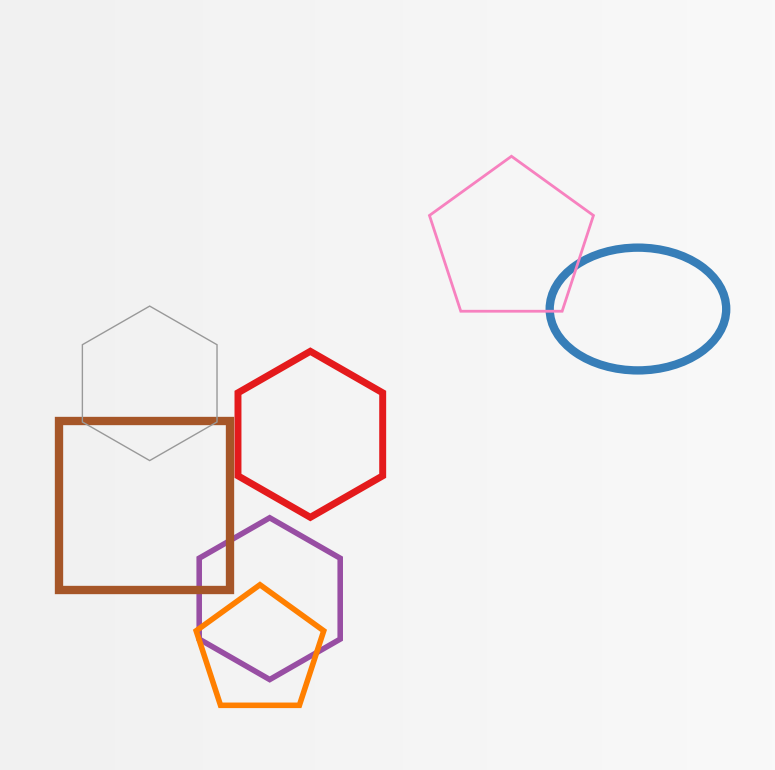[{"shape": "hexagon", "thickness": 2.5, "radius": 0.54, "center": [0.4, 0.436]}, {"shape": "oval", "thickness": 3, "radius": 0.57, "center": [0.823, 0.599]}, {"shape": "hexagon", "thickness": 2, "radius": 0.53, "center": [0.348, 0.223]}, {"shape": "pentagon", "thickness": 2, "radius": 0.43, "center": [0.335, 0.154]}, {"shape": "square", "thickness": 3, "radius": 0.55, "center": [0.187, 0.344]}, {"shape": "pentagon", "thickness": 1, "radius": 0.56, "center": [0.66, 0.686]}, {"shape": "hexagon", "thickness": 0.5, "radius": 0.5, "center": [0.193, 0.502]}]